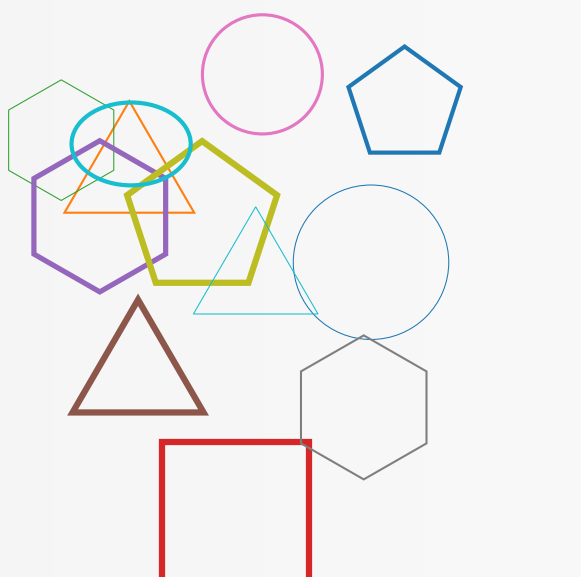[{"shape": "circle", "thickness": 0.5, "radius": 0.67, "center": [0.638, 0.545]}, {"shape": "pentagon", "thickness": 2, "radius": 0.51, "center": [0.696, 0.817]}, {"shape": "triangle", "thickness": 1, "radius": 0.64, "center": [0.223, 0.695]}, {"shape": "hexagon", "thickness": 0.5, "radius": 0.52, "center": [0.105, 0.756]}, {"shape": "square", "thickness": 3, "radius": 0.63, "center": [0.405, 0.106]}, {"shape": "hexagon", "thickness": 2.5, "radius": 0.65, "center": [0.172, 0.625]}, {"shape": "triangle", "thickness": 3, "radius": 0.65, "center": [0.238, 0.35]}, {"shape": "circle", "thickness": 1.5, "radius": 0.52, "center": [0.451, 0.87]}, {"shape": "hexagon", "thickness": 1, "radius": 0.62, "center": [0.626, 0.294]}, {"shape": "pentagon", "thickness": 3, "radius": 0.68, "center": [0.348, 0.619]}, {"shape": "triangle", "thickness": 0.5, "radius": 0.62, "center": [0.44, 0.517]}, {"shape": "oval", "thickness": 2, "radius": 0.51, "center": [0.226, 0.75]}]